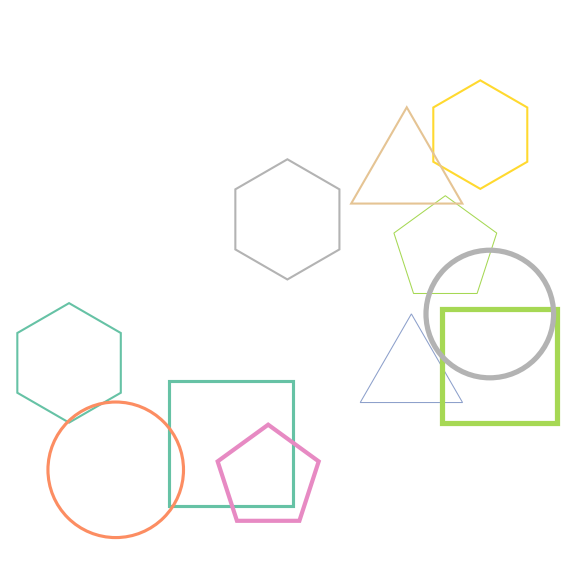[{"shape": "hexagon", "thickness": 1, "radius": 0.52, "center": [0.12, 0.371]}, {"shape": "square", "thickness": 1.5, "radius": 0.54, "center": [0.4, 0.231]}, {"shape": "circle", "thickness": 1.5, "radius": 0.59, "center": [0.2, 0.186]}, {"shape": "triangle", "thickness": 0.5, "radius": 0.51, "center": [0.712, 0.353]}, {"shape": "pentagon", "thickness": 2, "radius": 0.46, "center": [0.464, 0.172]}, {"shape": "square", "thickness": 2.5, "radius": 0.5, "center": [0.865, 0.365]}, {"shape": "pentagon", "thickness": 0.5, "radius": 0.47, "center": [0.771, 0.567]}, {"shape": "hexagon", "thickness": 1, "radius": 0.47, "center": [0.832, 0.766]}, {"shape": "triangle", "thickness": 1, "radius": 0.56, "center": [0.704, 0.702]}, {"shape": "hexagon", "thickness": 1, "radius": 0.52, "center": [0.498, 0.619]}, {"shape": "circle", "thickness": 2.5, "radius": 0.55, "center": [0.848, 0.455]}]